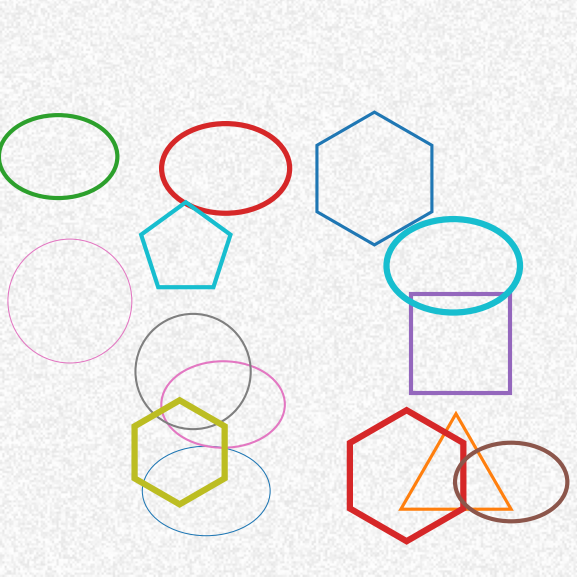[{"shape": "hexagon", "thickness": 1.5, "radius": 0.57, "center": [0.648, 0.69]}, {"shape": "oval", "thickness": 0.5, "radius": 0.55, "center": [0.357, 0.149]}, {"shape": "triangle", "thickness": 1.5, "radius": 0.55, "center": [0.79, 0.172]}, {"shape": "oval", "thickness": 2, "radius": 0.51, "center": [0.101, 0.728]}, {"shape": "oval", "thickness": 2.5, "radius": 0.55, "center": [0.391, 0.707]}, {"shape": "hexagon", "thickness": 3, "radius": 0.57, "center": [0.704, 0.175]}, {"shape": "square", "thickness": 2, "radius": 0.43, "center": [0.798, 0.405]}, {"shape": "oval", "thickness": 2, "radius": 0.49, "center": [0.885, 0.164]}, {"shape": "circle", "thickness": 0.5, "radius": 0.54, "center": [0.121, 0.478]}, {"shape": "oval", "thickness": 1, "radius": 0.53, "center": [0.386, 0.299]}, {"shape": "circle", "thickness": 1, "radius": 0.5, "center": [0.334, 0.356]}, {"shape": "hexagon", "thickness": 3, "radius": 0.45, "center": [0.311, 0.216]}, {"shape": "pentagon", "thickness": 2, "radius": 0.41, "center": [0.322, 0.568]}, {"shape": "oval", "thickness": 3, "radius": 0.58, "center": [0.785, 0.539]}]